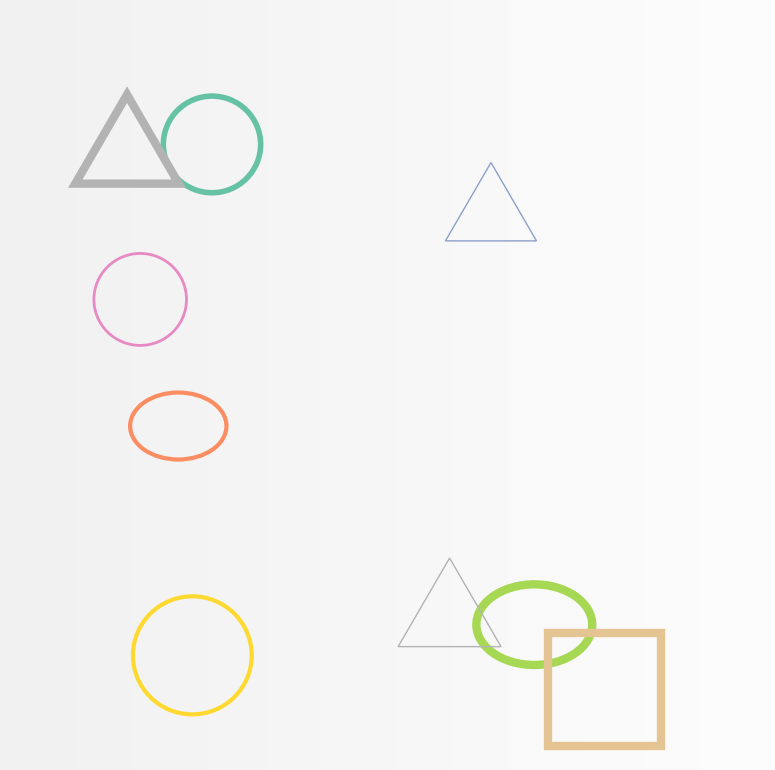[{"shape": "circle", "thickness": 2, "radius": 0.31, "center": [0.274, 0.812]}, {"shape": "oval", "thickness": 1.5, "radius": 0.31, "center": [0.23, 0.447]}, {"shape": "triangle", "thickness": 0.5, "radius": 0.34, "center": [0.634, 0.721]}, {"shape": "circle", "thickness": 1, "radius": 0.3, "center": [0.181, 0.611]}, {"shape": "oval", "thickness": 3, "radius": 0.37, "center": [0.689, 0.189]}, {"shape": "circle", "thickness": 1.5, "radius": 0.38, "center": [0.248, 0.149]}, {"shape": "square", "thickness": 3, "radius": 0.36, "center": [0.78, 0.104]}, {"shape": "triangle", "thickness": 0.5, "radius": 0.38, "center": [0.58, 0.199]}, {"shape": "triangle", "thickness": 3, "radius": 0.39, "center": [0.164, 0.8]}]